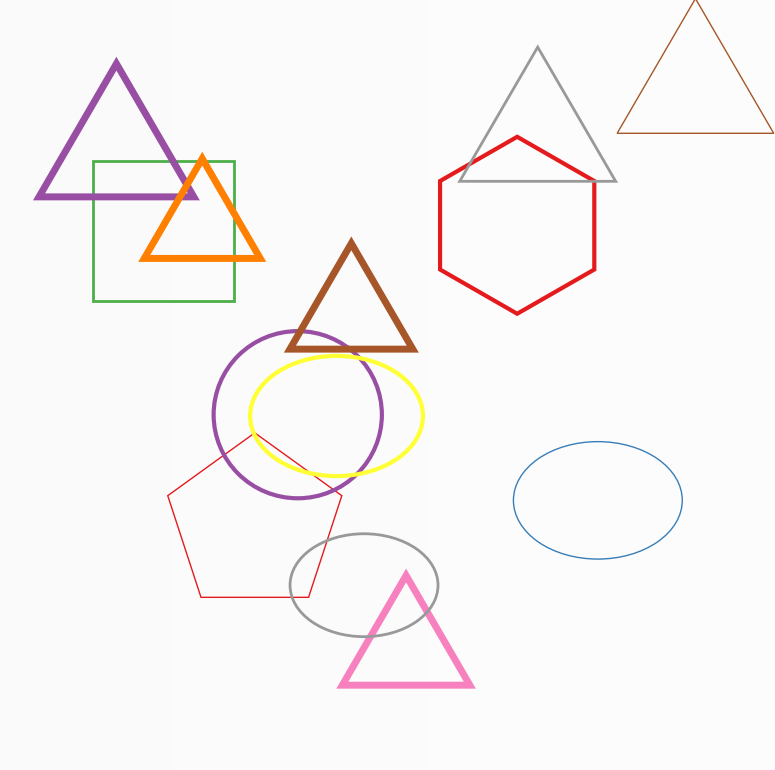[{"shape": "hexagon", "thickness": 1.5, "radius": 0.57, "center": [0.667, 0.707]}, {"shape": "pentagon", "thickness": 0.5, "radius": 0.59, "center": [0.329, 0.32]}, {"shape": "oval", "thickness": 0.5, "radius": 0.54, "center": [0.771, 0.35]}, {"shape": "square", "thickness": 1, "radius": 0.46, "center": [0.211, 0.7]}, {"shape": "triangle", "thickness": 2.5, "radius": 0.58, "center": [0.15, 0.802]}, {"shape": "circle", "thickness": 1.5, "radius": 0.54, "center": [0.384, 0.461]}, {"shape": "triangle", "thickness": 2.5, "radius": 0.43, "center": [0.261, 0.708]}, {"shape": "oval", "thickness": 1.5, "radius": 0.56, "center": [0.434, 0.46]}, {"shape": "triangle", "thickness": 2.5, "radius": 0.46, "center": [0.453, 0.592]}, {"shape": "triangle", "thickness": 0.5, "radius": 0.58, "center": [0.897, 0.885]}, {"shape": "triangle", "thickness": 2.5, "radius": 0.48, "center": [0.524, 0.158]}, {"shape": "oval", "thickness": 1, "radius": 0.48, "center": [0.47, 0.24]}, {"shape": "triangle", "thickness": 1, "radius": 0.58, "center": [0.694, 0.823]}]